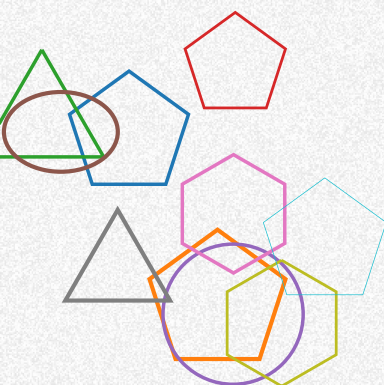[{"shape": "pentagon", "thickness": 2.5, "radius": 0.81, "center": [0.335, 0.653]}, {"shape": "pentagon", "thickness": 3, "radius": 0.93, "center": [0.565, 0.218]}, {"shape": "triangle", "thickness": 2.5, "radius": 0.93, "center": [0.109, 0.685]}, {"shape": "pentagon", "thickness": 2, "radius": 0.69, "center": [0.611, 0.831]}, {"shape": "circle", "thickness": 2.5, "radius": 0.91, "center": [0.605, 0.184]}, {"shape": "oval", "thickness": 3, "radius": 0.74, "center": [0.158, 0.657]}, {"shape": "hexagon", "thickness": 2.5, "radius": 0.77, "center": [0.607, 0.445]}, {"shape": "triangle", "thickness": 3, "radius": 0.79, "center": [0.306, 0.298]}, {"shape": "hexagon", "thickness": 2, "radius": 0.82, "center": [0.732, 0.16]}, {"shape": "pentagon", "thickness": 0.5, "radius": 0.84, "center": [0.844, 0.37]}]